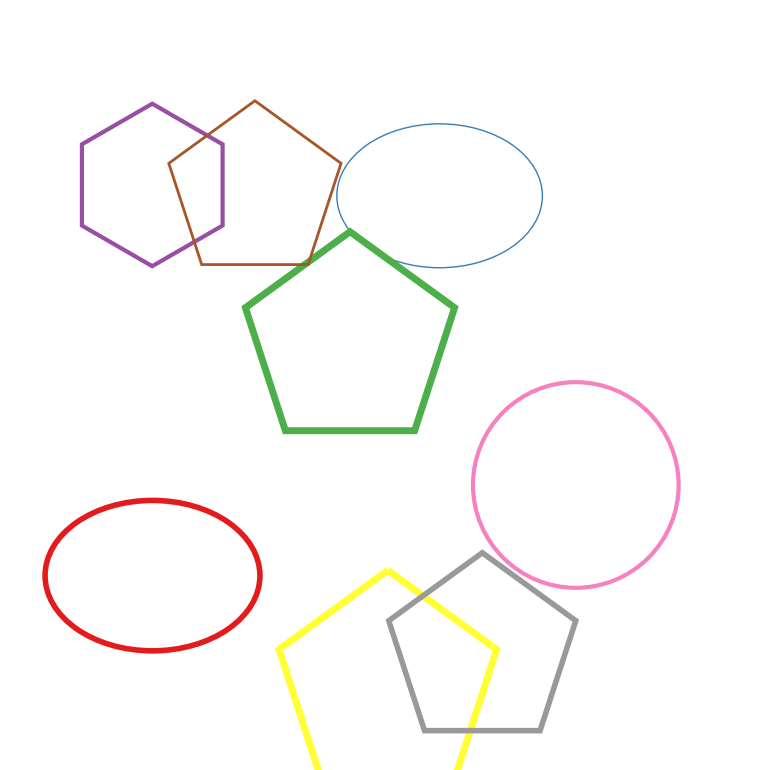[{"shape": "oval", "thickness": 2, "radius": 0.7, "center": [0.198, 0.252]}, {"shape": "oval", "thickness": 0.5, "radius": 0.67, "center": [0.571, 0.746]}, {"shape": "pentagon", "thickness": 2.5, "radius": 0.71, "center": [0.455, 0.556]}, {"shape": "hexagon", "thickness": 1.5, "radius": 0.53, "center": [0.198, 0.76]}, {"shape": "pentagon", "thickness": 2.5, "radius": 0.74, "center": [0.504, 0.111]}, {"shape": "pentagon", "thickness": 1, "radius": 0.59, "center": [0.331, 0.752]}, {"shape": "circle", "thickness": 1.5, "radius": 0.67, "center": [0.748, 0.37]}, {"shape": "pentagon", "thickness": 2, "radius": 0.64, "center": [0.626, 0.154]}]